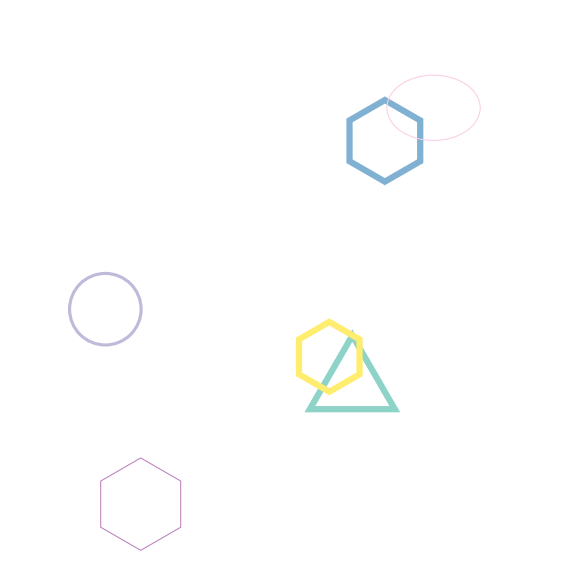[{"shape": "triangle", "thickness": 3, "radius": 0.42, "center": [0.61, 0.333]}, {"shape": "circle", "thickness": 1.5, "radius": 0.31, "center": [0.182, 0.464]}, {"shape": "hexagon", "thickness": 3, "radius": 0.35, "center": [0.666, 0.755]}, {"shape": "oval", "thickness": 0.5, "radius": 0.4, "center": [0.751, 0.812]}, {"shape": "hexagon", "thickness": 0.5, "radius": 0.4, "center": [0.244, 0.126]}, {"shape": "hexagon", "thickness": 3, "radius": 0.3, "center": [0.57, 0.381]}]